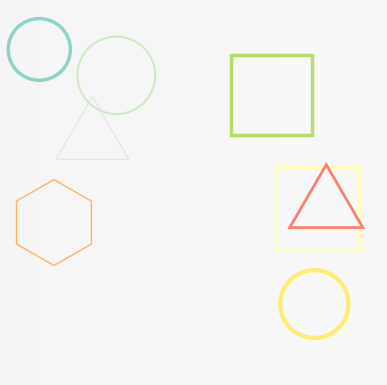[{"shape": "circle", "thickness": 2.5, "radius": 0.4, "center": [0.101, 0.872]}, {"shape": "square", "thickness": 2, "radius": 0.54, "center": [0.819, 0.458]}, {"shape": "triangle", "thickness": 2, "radius": 0.54, "center": [0.842, 0.463]}, {"shape": "hexagon", "thickness": 1, "radius": 0.56, "center": [0.139, 0.422]}, {"shape": "square", "thickness": 2.5, "radius": 0.52, "center": [0.7, 0.754]}, {"shape": "triangle", "thickness": 0.5, "radius": 0.54, "center": [0.239, 0.641]}, {"shape": "circle", "thickness": 1.5, "radius": 0.5, "center": [0.3, 0.804]}, {"shape": "circle", "thickness": 3, "radius": 0.44, "center": [0.811, 0.21]}]